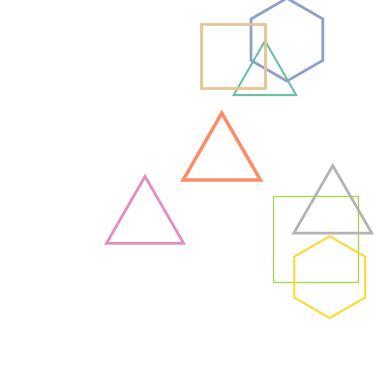[{"shape": "triangle", "thickness": 1.5, "radius": 0.47, "center": [0.688, 0.8]}, {"shape": "triangle", "thickness": 2.5, "radius": 0.58, "center": [0.576, 0.59]}, {"shape": "hexagon", "thickness": 2, "radius": 0.54, "center": [0.745, 0.897]}, {"shape": "triangle", "thickness": 2, "radius": 0.58, "center": [0.377, 0.426]}, {"shape": "square", "thickness": 1, "radius": 0.55, "center": [0.819, 0.379]}, {"shape": "hexagon", "thickness": 1.5, "radius": 0.53, "center": [0.856, 0.28]}, {"shape": "square", "thickness": 2, "radius": 0.42, "center": [0.605, 0.855]}, {"shape": "triangle", "thickness": 2, "radius": 0.58, "center": [0.864, 0.453]}]